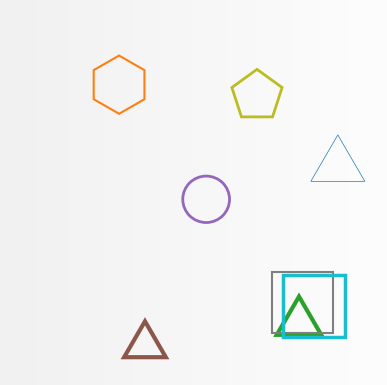[{"shape": "triangle", "thickness": 0.5, "radius": 0.4, "center": [0.872, 0.569]}, {"shape": "hexagon", "thickness": 1.5, "radius": 0.38, "center": [0.307, 0.78]}, {"shape": "triangle", "thickness": 3, "radius": 0.33, "center": [0.772, 0.163]}, {"shape": "circle", "thickness": 2, "radius": 0.3, "center": [0.532, 0.482]}, {"shape": "triangle", "thickness": 3, "radius": 0.31, "center": [0.374, 0.103]}, {"shape": "square", "thickness": 1.5, "radius": 0.39, "center": [0.78, 0.214]}, {"shape": "pentagon", "thickness": 2, "radius": 0.34, "center": [0.663, 0.752]}, {"shape": "square", "thickness": 2.5, "radius": 0.4, "center": [0.81, 0.204]}]